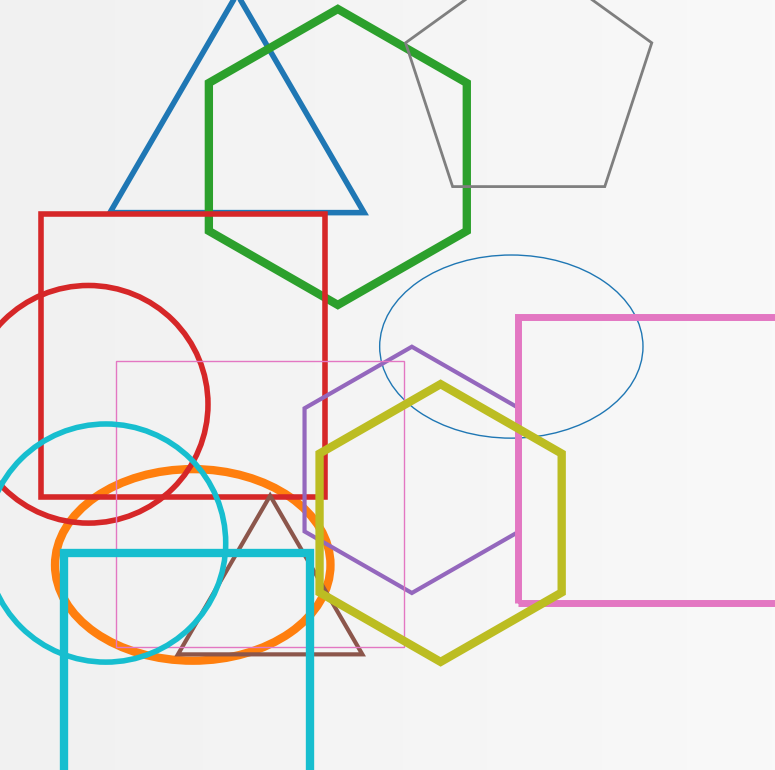[{"shape": "triangle", "thickness": 2, "radius": 0.95, "center": [0.306, 0.819]}, {"shape": "oval", "thickness": 0.5, "radius": 0.85, "center": [0.66, 0.55]}, {"shape": "oval", "thickness": 3, "radius": 0.89, "center": [0.249, 0.266]}, {"shape": "hexagon", "thickness": 3, "radius": 0.96, "center": [0.436, 0.796]}, {"shape": "circle", "thickness": 2, "radius": 0.77, "center": [0.114, 0.475]}, {"shape": "square", "thickness": 2, "radius": 0.92, "center": [0.236, 0.538]}, {"shape": "hexagon", "thickness": 1.5, "radius": 0.8, "center": [0.531, 0.39]}, {"shape": "triangle", "thickness": 1.5, "radius": 0.69, "center": [0.349, 0.219]}, {"shape": "square", "thickness": 2.5, "radius": 0.93, "center": [0.854, 0.403]}, {"shape": "square", "thickness": 0.5, "radius": 0.93, "center": [0.336, 0.346]}, {"shape": "pentagon", "thickness": 1, "radius": 0.84, "center": [0.682, 0.893]}, {"shape": "hexagon", "thickness": 3, "radius": 0.9, "center": [0.569, 0.321]}, {"shape": "circle", "thickness": 2, "radius": 0.77, "center": [0.137, 0.295]}, {"shape": "square", "thickness": 3, "radius": 0.79, "center": [0.241, 0.123]}]